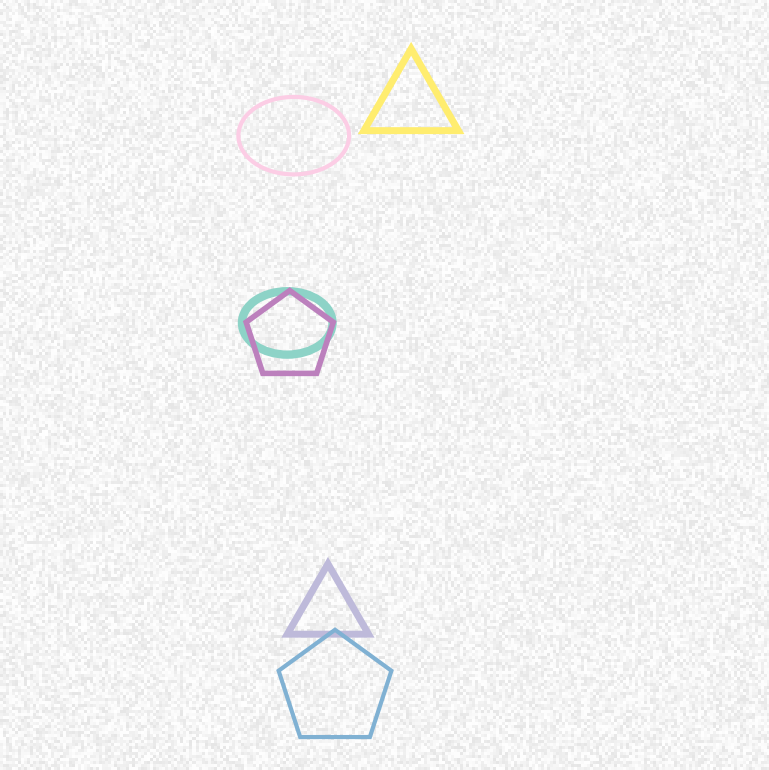[{"shape": "oval", "thickness": 3, "radius": 0.29, "center": [0.373, 0.581]}, {"shape": "triangle", "thickness": 2.5, "radius": 0.3, "center": [0.426, 0.207]}, {"shape": "pentagon", "thickness": 1.5, "radius": 0.39, "center": [0.435, 0.105]}, {"shape": "oval", "thickness": 1.5, "radius": 0.36, "center": [0.381, 0.824]}, {"shape": "pentagon", "thickness": 2, "radius": 0.3, "center": [0.376, 0.563]}, {"shape": "triangle", "thickness": 2.5, "radius": 0.35, "center": [0.534, 0.866]}]